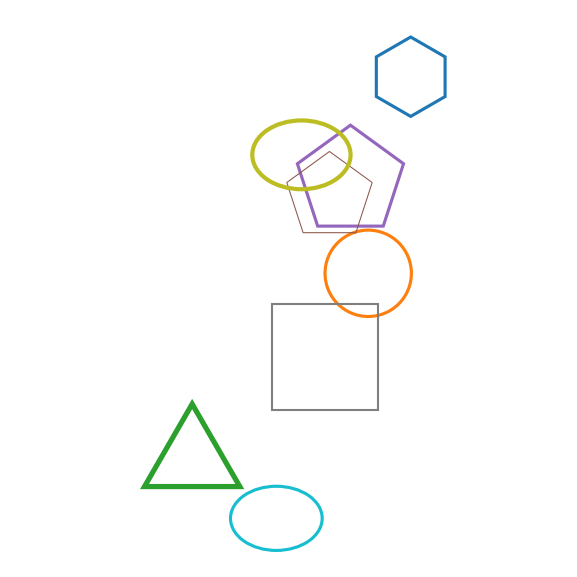[{"shape": "hexagon", "thickness": 1.5, "radius": 0.34, "center": [0.711, 0.866]}, {"shape": "circle", "thickness": 1.5, "radius": 0.37, "center": [0.638, 0.526]}, {"shape": "triangle", "thickness": 2.5, "radius": 0.48, "center": [0.333, 0.204]}, {"shape": "pentagon", "thickness": 1.5, "radius": 0.48, "center": [0.607, 0.686]}, {"shape": "pentagon", "thickness": 0.5, "radius": 0.39, "center": [0.571, 0.659]}, {"shape": "square", "thickness": 1, "radius": 0.46, "center": [0.563, 0.38]}, {"shape": "oval", "thickness": 2, "radius": 0.43, "center": [0.522, 0.731]}, {"shape": "oval", "thickness": 1.5, "radius": 0.4, "center": [0.479, 0.102]}]